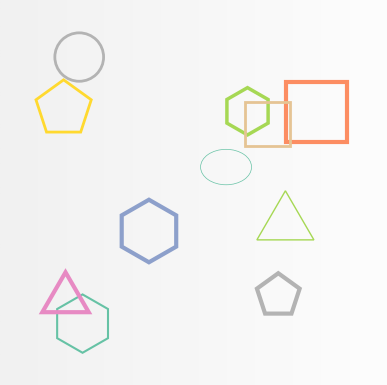[{"shape": "oval", "thickness": 0.5, "radius": 0.33, "center": [0.583, 0.566]}, {"shape": "hexagon", "thickness": 1.5, "radius": 0.38, "center": [0.213, 0.16]}, {"shape": "square", "thickness": 3, "radius": 0.39, "center": [0.817, 0.709]}, {"shape": "hexagon", "thickness": 3, "radius": 0.41, "center": [0.384, 0.4]}, {"shape": "triangle", "thickness": 3, "radius": 0.35, "center": [0.169, 0.224]}, {"shape": "triangle", "thickness": 1, "radius": 0.42, "center": [0.737, 0.419]}, {"shape": "hexagon", "thickness": 2.5, "radius": 0.31, "center": [0.639, 0.711]}, {"shape": "pentagon", "thickness": 2, "radius": 0.38, "center": [0.164, 0.718]}, {"shape": "square", "thickness": 2, "radius": 0.29, "center": [0.691, 0.678]}, {"shape": "circle", "thickness": 2, "radius": 0.31, "center": [0.204, 0.852]}, {"shape": "pentagon", "thickness": 3, "radius": 0.29, "center": [0.718, 0.232]}]